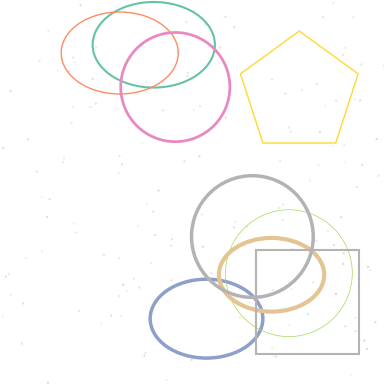[{"shape": "oval", "thickness": 1.5, "radius": 0.79, "center": [0.399, 0.884]}, {"shape": "oval", "thickness": 1, "radius": 0.76, "center": [0.311, 0.862]}, {"shape": "oval", "thickness": 2.5, "radius": 0.73, "center": [0.536, 0.172]}, {"shape": "circle", "thickness": 2, "radius": 0.71, "center": [0.455, 0.774]}, {"shape": "circle", "thickness": 0.5, "radius": 0.82, "center": [0.75, 0.29]}, {"shape": "pentagon", "thickness": 1, "radius": 0.8, "center": [0.777, 0.759]}, {"shape": "oval", "thickness": 3, "radius": 0.68, "center": [0.705, 0.286]}, {"shape": "circle", "thickness": 2.5, "radius": 0.79, "center": [0.656, 0.386]}, {"shape": "square", "thickness": 1.5, "radius": 0.67, "center": [0.798, 0.216]}]